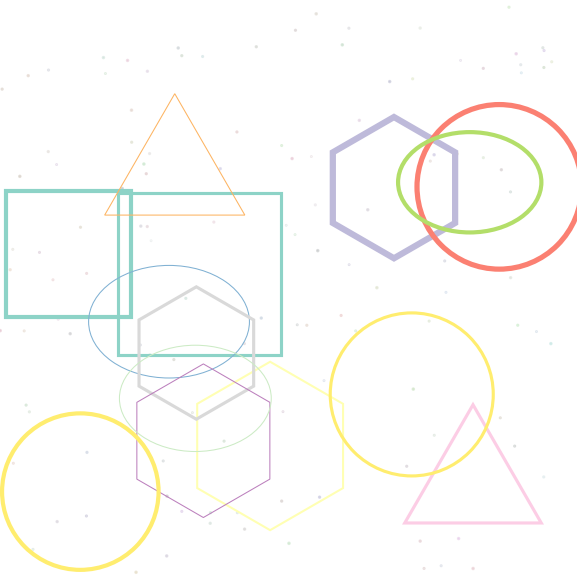[{"shape": "square", "thickness": 1.5, "radius": 0.7, "center": [0.345, 0.525]}, {"shape": "square", "thickness": 2, "radius": 0.54, "center": [0.119, 0.559]}, {"shape": "hexagon", "thickness": 1, "radius": 0.73, "center": [0.468, 0.227]}, {"shape": "hexagon", "thickness": 3, "radius": 0.61, "center": [0.682, 0.674]}, {"shape": "circle", "thickness": 2.5, "radius": 0.71, "center": [0.865, 0.676]}, {"shape": "oval", "thickness": 0.5, "radius": 0.7, "center": [0.293, 0.442]}, {"shape": "triangle", "thickness": 0.5, "radius": 0.7, "center": [0.303, 0.697]}, {"shape": "oval", "thickness": 2, "radius": 0.62, "center": [0.813, 0.683]}, {"shape": "triangle", "thickness": 1.5, "radius": 0.68, "center": [0.819, 0.162]}, {"shape": "hexagon", "thickness": 1.5, "radius": 0.57, "center": [0.34, 0.388]}, {"shape": "hexagon", "thickness": 0.5, "radius": 0.66, "center": [0.352, 0.236]}, {"shape": "oval", "thickness": 0.5, "radius": 0.66, "center": [0.338, 0.309]}, {"shape": "circle", "thickness": 1.5, "radius": 0.71, "center": [0.713, 0.316]}, {"shape": "circle", "thickness": 2, "radius": 0.68, "center": [0.139, 0.148]}]